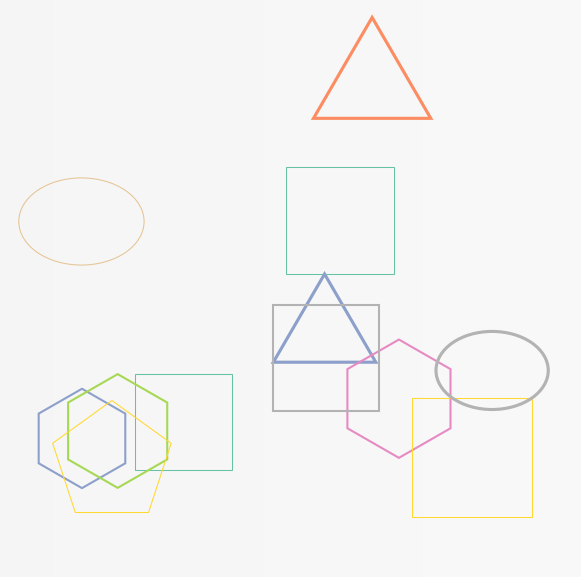[{"shape": "square", "thickness": 0.5, "radius": 0.42, "center": [0.316, 0.268]}, {"shape": "square", "thickness": 0.5, "radius": 0.46, "center": [0.585, 0.618]}, {"shape": "triangle", "thickness": 1.5, "radius": 0.58, "center": [0.64, 0.852]}, {"shape": "triangle", "thickness": 1.5, "radius": 0.51, "center": [0.558, 0.423]}, {"shape": "hexagon", "thickness": 1, "radius": 0.43, "center": [0.141, 0.24]}, {"shape": "hexagon", "thickness": 1, "radius": 0.51, "center": [0.686, 0.309]}, {"shape": "hexagon", "thickness": 1, "radius": 0.49, "center": [0.202, 0.253]}, {"shape": "square", "thickness": 0.5, "radius": 0.52, "center": [0.811, 0.207]}, {"shape": "pentagon", "thickness": 0.5, "radius": 0.54, "center": [0.193, 0.198]}, {"shape": "oval", "thickness": 0.5, "radius": 0.54, "center": [0.14, 0.616]}, {"shape": "square", "thickness": 1, "radius": 0.46, "center": [0.561, 0.379]}, {"shape": "oval", "thickness": 1.5, "radius": 0.48, "center": [0.847, 0.358]}]